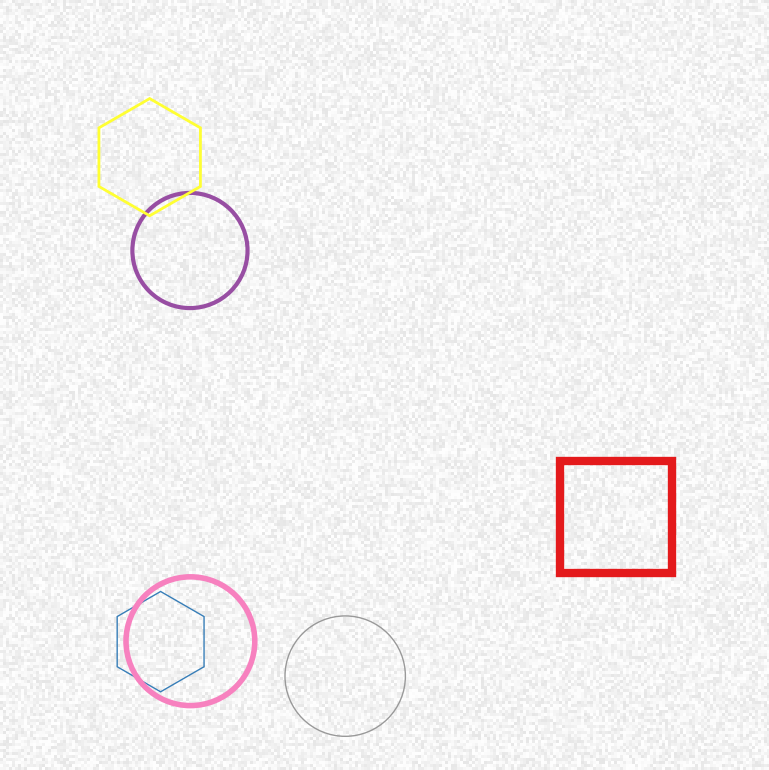[{"shape": "square", "thickness": 3, "radius": 0.36, "center": [0.8, 0.329]}, {"shape": "hexagon", "thickness": 0.5, "radius": 0.33, "center": [0.209, 0.167]}, {"shape": "circle", "thickness": 1.5, "radius": 0.37, "center": [0.247, 0.675]}, {"shape": "hexagon", "thickness": 1, "radius": 0.38, "center": [0.194, 0.796]}, {"shape": "circle", "thickness": 2, "radius": 0.42, "center": [0.247, 0.167]}, {"shape": "circle", "thickness": 0.5, "radius": 0.39, "center": [0.448, 0.122]}]